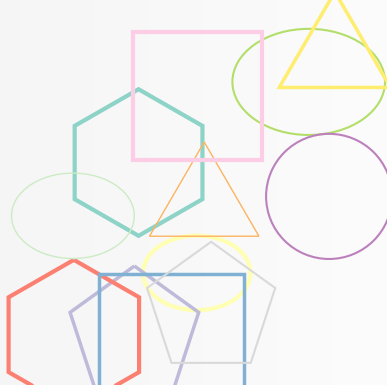[{"shape": "hexagon", "thickness": 3, "radius": 0.95, "center": [0.358, 0.578]}, {"shape": "oval", "thickness": 3, "radius": 0.69, "center": [0.508, 0.291]}, {"shape": "pentagon", "thickness": 2.5, "radius": 0.87, "center": [0.347, 0.135]}, {"shape": "hexagon", "thickness": 3, "radius": 0.97, "center": [0.191, 0.131]}, {"shape": "square", "thickness": 2.5, "radius": 0.93, "center": [0.442, 0.101]}, {"shape": "triangle", "thickness": 1, "radius": 0.82, "center": [0.527, 0.468]}, {"shape": "oval", "thickness": 1.5, "radius": 0.98, "center": [0.797, 0.787]}, {"shape": "square", "thickness": 3, "radius": 0.83, "center": [0.51, 0.75]}, {"shape": "pentagon", "thickness": 1.5, "radius": 0.87, "center": [0.545, 0.198]}, {"shape": "circle", "thickness": 1.5, "radius": 0.81, "center": [0.849, 0.49]}, {"shape": "oval", "thickness": 1, "radius": 0.79, "center": [0.188, 0.439]}, {"shape": "triangle", "thickness": 2.5, "radius": 0.83, "center": [0.864, 0.856]}]